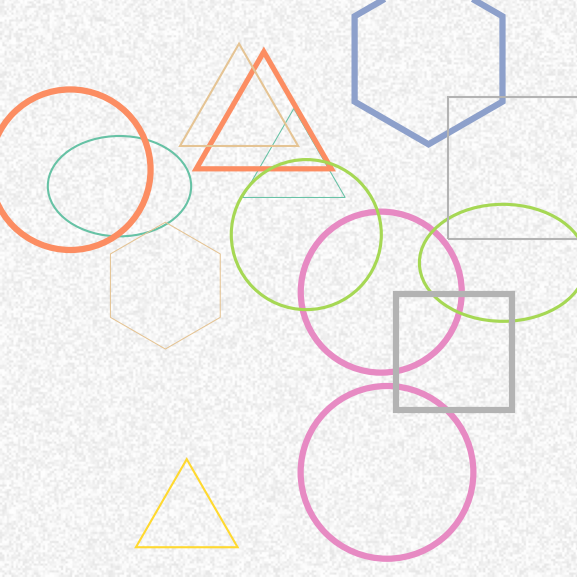[{"shape": "oval", "thickness": 1, "radius": 0.62, "center": [0.207, 0.677]}, {"shape": "triangle", "thickness": 0.5, "radius": 0.51, "center": [0.509, 0.709]}, {"shape": "triangle", "thickness": 2.5, "radius": 0.68, "center": [0.457, 0.774]}, {"shape": "circle", "thickness": 3, "radius": 0.69, "center": [0.122, 0.705]}, {"shape": "hexagon", "thickness": 3, "radius": 0.74, "center": [0.742, 0.897]}, {"shape": "circle", "thickness": 3, "radius": 0.7, "center": [0.66, 0.493]}, {"shape": "circle", "thickness": 3, "radius": 0.75, "center": [0.67, 0.181]}, {"shape": "oval", "thickness": 1.5, "radius": 0.72, "center": [0.871, 0.544]}, {"shape": "circle", "thickness": 1.5, "radius": 0.65, "center": [0.53, 0.593]}, {"shape": "triangle", "thickness": 1, "radius": 0.51, "center": [0.323, 0.102]}, {"shape": "triangle", "thickness": 1, "radius": 0.59, "center": [0.414, 0.805]}, {"shape": "hexagon", "thickness": 0.5, "radius": 0.55, "center": [0.286, 0.505]}, {"shape": "square", "thickness": 3, "radius": 0.5, "center": [0.785, 0.39]}, {"shape": "square", "thickness": 1, "radius": 0.62, "center": [0.898, 0.708]}]